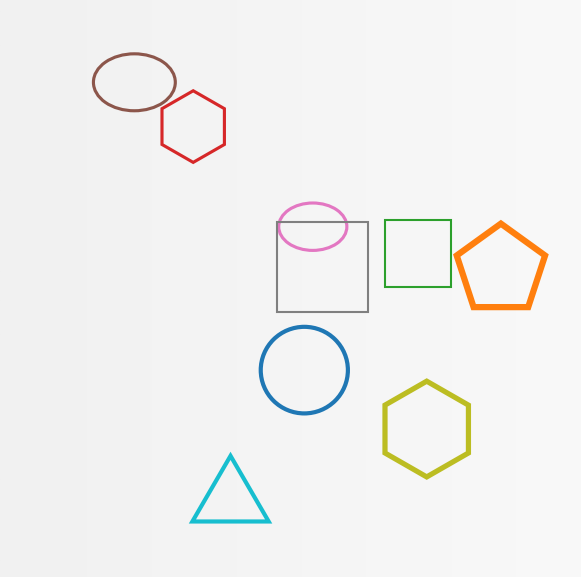[{"shape": "circle", "thickness": 2, "radius": 0.37, "center": [0.524, 0.358]}, {"shape": "pentagon", "thickness": 3, "radius": 0.4, "center": [0.862, 0.532]}, {"shape": "square", "thickness": 1, "radius": 0.29, "center": [0.719, 0.56]}, {"shape": "hexagon", "thickness": 1.5, "radius": 0.31, "center": [0.332, 0.78]}, {"shape": "oval", "thickness": 1.5, "radius": 0.35, "center": [0.231, 0.857]}, {"shape": "oval", "thickness": 1.5, "radius": 0.29, "center": [0.538, 0.607]}, {"shape": "square", "thickness": 1, "radius": 0.39, "center": [0.556, 0.537]}, {"shape": "hexagon", "thickness": 2.5, "radius": 0.41, "center": [0.734, 0.256]}, {"shape": "triangle", "thickness": 2, "radius": 0.38, "center": [0.397, 0.134]}]